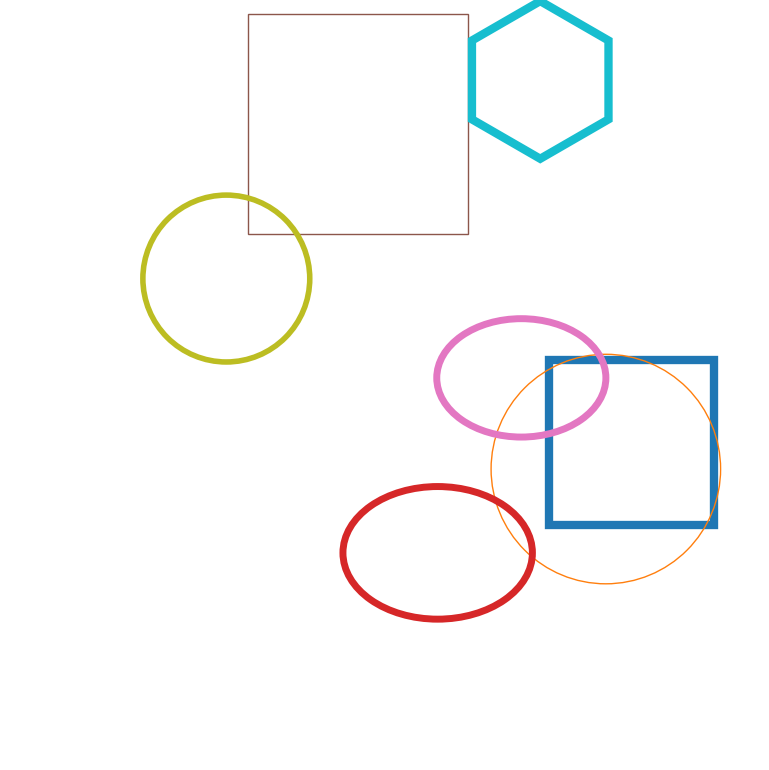[{"shape": "square", "thickness": 3, "radius": 0.54, "center": [0.821, 0.425]}, {"shape": "circle", "thickness": 0.5, "radius": 0.75, "center": [0.787, 0.391]}, {"shape": "oval", "thickness": 2.5, "radius": 0.62, "center": [0.568, 0.282]}, {"shape": "square", "thickness": 0.5, "radius": 0.72, "center": [0.465, 0.839]}, {"shape": "oval", "thickness": 2.5, "radius": 0.55, "center": [0.677, 0.509]}, {"shape": "circle", "thickness": 2, "radius": 0.54, "center": [0.294, 0.638]}, {"shape": "hexagon", "thickness": 3, "radius": 0.51, "center": [0.702, 0.896]}]